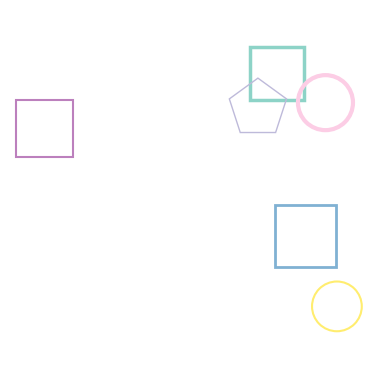[{"shape": "square", "thickness": 2.5, "radius": 0.35, "center": [0.719, 0.809]}, {"shape": "pentagon", "thickness": 1, "radius": 0.39, "center": [0.67, 0.719]}, {"shape": "square", "thickness": 2, "radius": 0.4, "center": [0.793, 0.387]}, {"shape": "circle", "thickness": 3, "radius": 0.36, "center": [0.845, 0.733]}, {"shape": "square", "thickness": 1.5, "radius": 0.37, "center": [0.116, 0.667]}, {"shape": "circle", "thickness": 1.5, "radius": 0.32, "center": [0.875, 0.204]}]